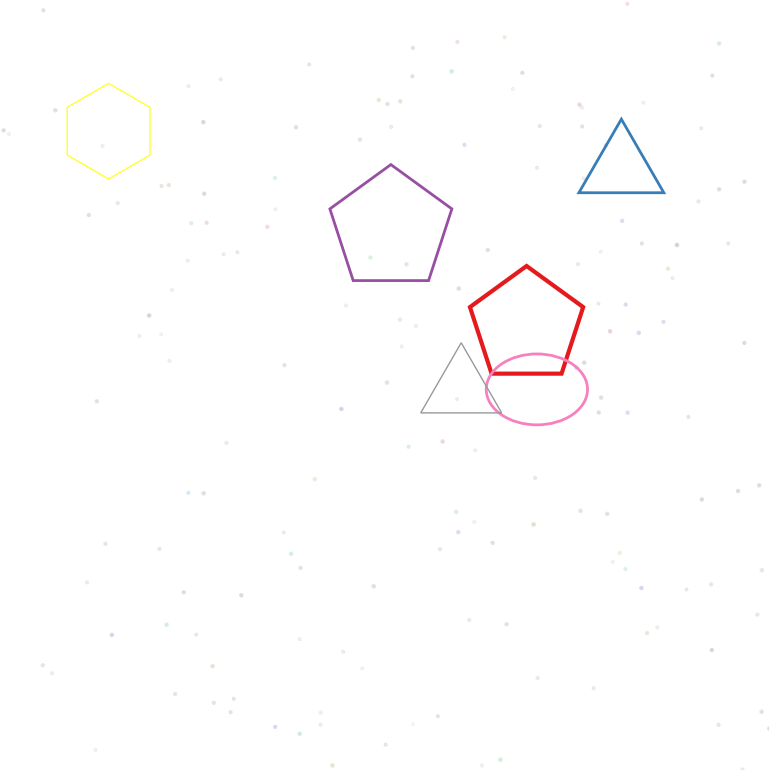[{"shape": "pentagon", "thickness": 1.5, "radius": 0.39, "center": [0.684, 0.577]}, {"shape": "triangle", "thickness": 1, "radius": 0.32, "center": [0.807, 0.782]}, {"shape": "pentagon", "thickness": 1, "radius": 0.42, "center": [0.508, 0.703]}, {"shape": "hexagon", "thickness": 0.5, "radius": 0.31, "center": [0.141, 0.83]}, {"shape": "oval", "thickness": 1, "radius": 0.33, "center": [0.697, 0.494]}, {"shape": "triangle", "thickness": 0.5, "radius": 0.3, "center": [0.599, 0.494]}]